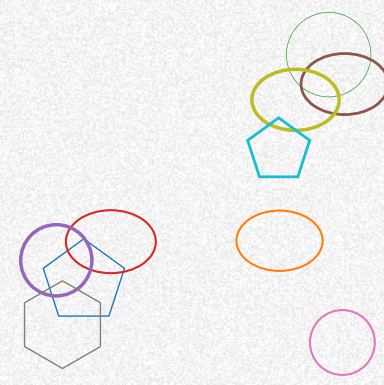[{"shape": "pentagon", "thickness": 1, "radius": 0.55, "center": [0.218, 0.269]}, {"shape": "oval", "thickness": 1.5, "radius": 0.56, "center": [0.726, 0.375]}, {"shape": "circle", "thickness": 0.5, "radius": 0.55, "center": [0.854, 0.858]}, {"shape": "oval", "thickness": 1.5, "radius": 0.58, "center": [0.288, 0.372]}, {"shape": "circle", "thickness": 2.5, "radius": 0.46, "center": [0.146, 0.324]}, {"shape": "oval", "thickness": 2, "radius": 0.57, "center": [0.895, 0.782]}, {"shape": "circle", "thickness": 1.5, "radius": 0.42, "center": [0.889, 0.11]}, {"shape": "hexagon", "thickness": 1, "radius": 0.57, "center": [0.162, 0.157]}, {"shape": "oval", "thickness": 2.5, "radius": 0.57, "center": [0.768, 0.741]}, {"shape": "pentagon", "thickness": 2, "radius": 0.42, "center": [0.724, 0.609]}]